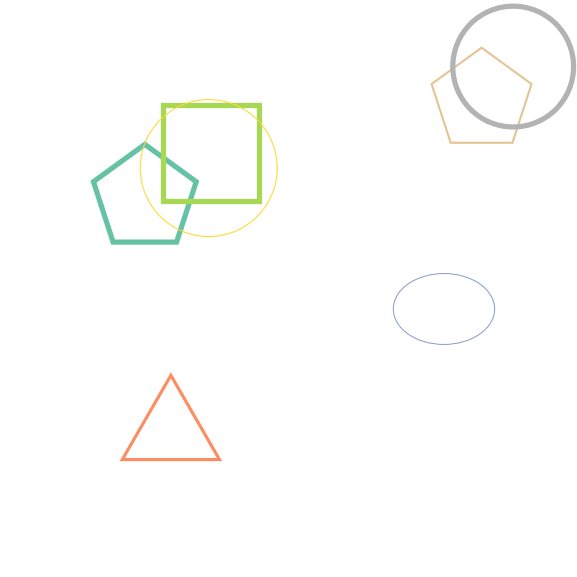[{"shape": "pentagon", "thickness": 2.5, "radius": 0.47, "center": [0.251, 0.656]}, {"shape": "triangle", "thickness": 1.5, "radius": 0.49, "center": [0.296, 0.252]}, {"shape": "oval", "thickness": 0.5, "radius": 0.44, "center": [0.769, 0.464]}, {"shape": "square", "thickness": 2.5, "radius": 0.42, "center": [0.366, 0.734]}, {"shape": "circle", "thickness": 0.5, "radius": 0.59, "center": [0.361, 0.708]}, {"shape": "pentagon", "thickness": 1, "radius": 0.45, "center": [0.834, 0.826]}, {"shape": "circle", "thickness": 2.5, "radius": 0.52, "center": [0.889, 0.884]}]